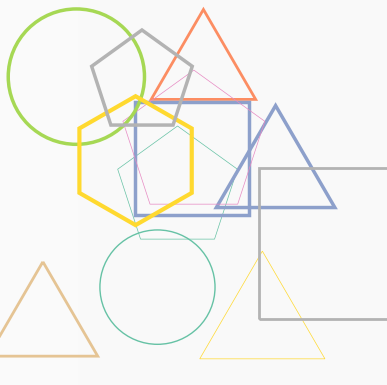[{"shape": "pentagon", "thickness": 0.5, "radius": 0.81, "center": [0.458, 0.51]}, {"shape": "circle", "thickness": 1, "radius": 0.74, "center": [0.406, 0.254]}, {"shape": "triangle", "thickness": 2, "radius": 0.78, "center": [0.525, 0.82]}, {"shape": "triangle", "thickness": 2.5, "radius": 0.88, "center": [0.711, 0.549]}, {"shape": "square", "thickness": 2.5, "radius": 0.73, "center": [0.495, 0.587]}, {"shape": "pentagon", "thickness": 0.5, "radius": 0.96, "center": [0.5, 0.625]}, {"shape": "circle", "thickness": 2.5, "radius": 0.88, "center": [0.197, 0.801]}, {"shape": "triangle", "thickness": 0.5, "radius": 0.93, "center": [0.677, 0.161]}, {"shape": "hexagon", "thickness": 3, "radius": 0.84, "center": [0.35, 0.583]}, {"shape": "triangle", "thickness": 2, "radius": 0.82, "center": [0.111, 0.157]}, {"shape": "square", "thickness": 2, "radius": 0.98, "center": [0.865, 0.368]}, {"shape": "pentagon", "thickness": 2.5, "radius": 0.68, "center": [0.366, 0.786]}]